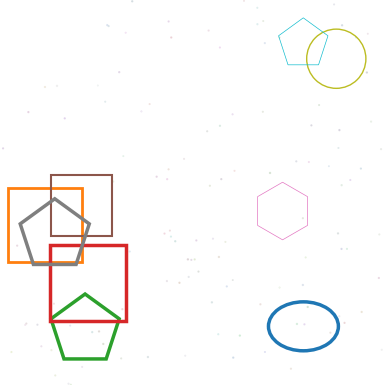[{"shape": "oval", "thickness": 2.5, "radius": 0.45, "center": [0.788, 0.152]}, {"shape": "square", "thickness": 2, "radius": 0.48, "center": [0.117, 0.415]}, {"shape": "pentagon", "thickness": 2.5, "radius": 0.47, "center": [0.221, 0.143]}, {"shape": "square", "thickness": 2.5, "radius": 0.49, "center": [0.23, 0.266]}, {"shape": "square", "thickness": 1.5, "radius": 0.39, "center": [0.211, 0.466]}, {"shape": "hexagon", "thickness": 0.5, "radius": 0.37, "center": [0.734, 0.452]}, {"shape": "pentagon", "thickness": 2.5, "radius": 0.47, "center": [0.142, 0.389]}, {"shape": "circle", "thickness": 1, "radius": 0.38, "center": [0.873, 0.847]}, {"shape": "pentagon", "thickness": 0.5, "radius": 0.34, "center": [0.788, 0.886]}]